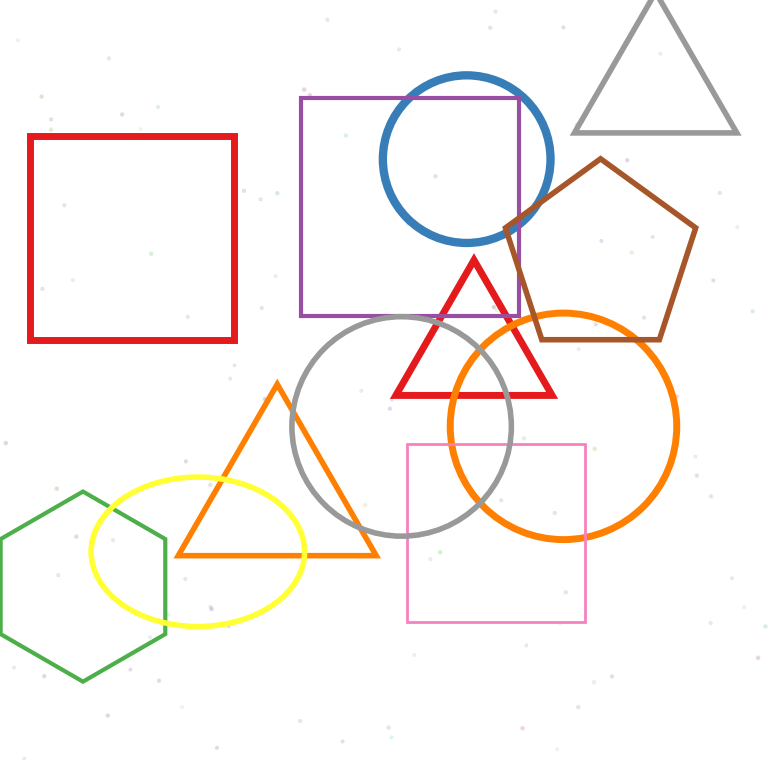[{"shape": "square", "thickness": 2.5, "radius": 0.66, "center": [0.172, 0.691]}, {"shape": "triangle", "thickness": 2.5, "radius": 0.59, "center": [0.616, 0.545]}, {"shape": "circle", "thickness": 3, "radius": 0.54, "center": [0.606, 0.793]}, {"shape": "hexagon", "thickness": 1.5, "radius": 0.62, "center": [0.108, 0.238]}, {"shape": "square", "thickness": 1.5, "radius": 0.71, "center": [0.532, 0.732]}, {"shape": "circle", "thickness": 2.5, "radius": 0.74, "center": [0.732, 0.446]}, {"shape": "triangle", "thickness": 2, "radius": 0.74, "center": [0.36, 0.353]}, {"shape": "oval", "thickness": 2, "radius": 0.69, "center": [0.257, 0.283]}, {"shape": "pentagon", "thickness": 2, "radius": 0.65, "center": [0.78, 0.664]}, {"shape": "square", "thickness": 1, "radius": 0.58, "center": [0.644, 0.308]}, {"shape": "triangle", "thickness": 2, "radius": 0.61, "center": [0.851, 0.888]}, {"shape": "circle", "thickness": 2, "radius": 0.71, "center": [0.522, 0.446]}]